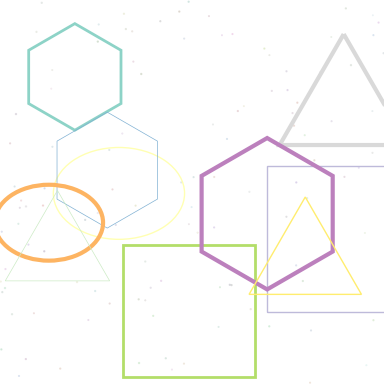[{"shape": "hexagon", "thickness": 2, "radius": 0.69, "center": [0.194, 0.8]}, {"shape": "oval", "thickness": 1, "radius": 0.85, "center": [0.309, 0.498]}, {"shape": "square", "thickness": 1, "radius": 0.94, "center": [0.883, 0.379]}, {"shape": "hexagon", "thickness": 0.5, "radius": 0.75, "center": [0.279, 0.558]}, {"shape": "oval", "thickness": 3, "radius": 0.7, "center": [0.127, 0.422]}, {"shape": "square", "thickness": 2, "radius": 0.86, "center": [0.492, 0.193]}, {"shape": "triangle", "thickness": 3, "radius": 0.96, "center": [0.893, 0.719]}, {"shape": "hexagon", "thickness": 3, "radius": 0.98, "center": [0.694, 0.445]}, {"shape": "triangle", "thickness": 0.5, "radius": 0.78, "center": [0.149, 0.349]}, {"shape": "triangle", "thickness": 1, "radius": 0.84, "center": [0.793, 0.32]}]